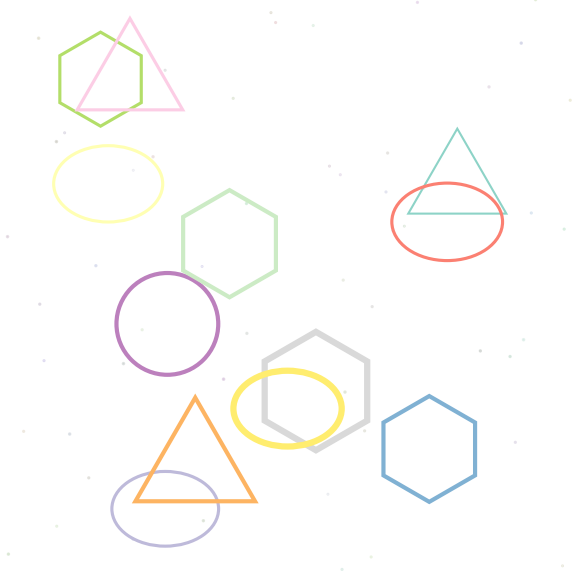[{"shape": "triangle", "thickness": 1, "radius": 0.49, "center": [0.792, 0.678]}, {"shape": "oval", "thickness": 1.5, "radius": 0.47, "center": [0.187, 0.681]}, {"shape": "oval", "thickness": 1.5, "radius": 0.46, "center": [0.286, 0.118]}, {"shape": "oval", "thickness": 1.5, "radius": 0.48, "center": [0.774, 0.615]}, {"shape": "hexagon", "thickness": 2, "radius": 0.46, "center": [0.743, 0.222]}, {"shape": "triangle", "thickness": 2, "radius": 0.6, "center": [0.338, 0.191]}, {"shape": "hexagon", "thickness": 1.5, "radius": 0.41, "center": [0.174, 0.862]}, {"shape": "triangle", "thickness": 1.5, "radius": 0.53, "center": [0.225, 0.862]}, {"shape": "hexagon", "thickness": 3, "radius": 0.51, "center": [0.547, 0.322]}, {"shape": "circle", "thickness": 2, "radius": 0.44, "center": [0.29, 0.438]}, {"shape": "hexagon", "thickness": 2, "radius": 0.46, "center": [0.397, 0.577]}, {"shape": "oval", "thickness": 3, "radius": 0.47, "center": [0.498, 0.292]}]